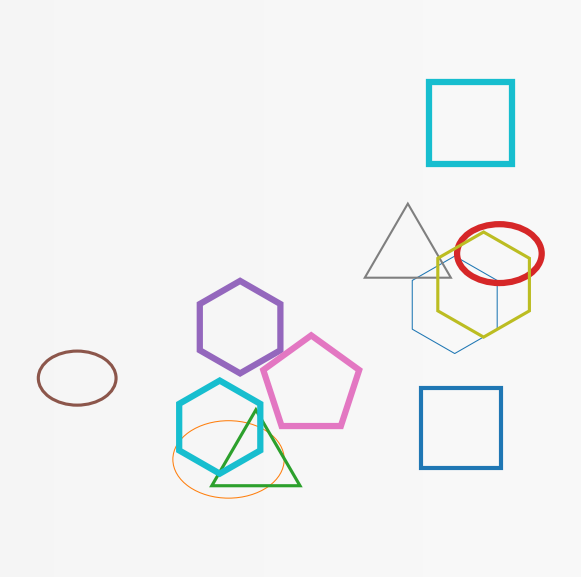[{"shape": "hexagon", "thickness": 0.5, "radius": 0.42, "center": [0.782, 0.471]}, {"shape": "square", "thickness": 2, "radius": 0.35, "center": [0.793, 0.258]}, {"shape": "oval", "thickness": 0.5, "radius": 0.48, "center": [0.393, 0.204]}, {"shape": "triangle", "thickness": 1.5, "radius": 0.44, "center": [0.44, 0.202]}, {"shape": "oval", "thickness": 3, "radius": 0.36, "center": [0.859, 0.56]}, {"shape": "hexagon", "thickness": 3, "radius": 0.4, "center": [0.413, 0.433]}, {"shape": "oval", "thickness": 1.5, "radius": 0.33, "center": [0.133, 0.344]}, {"shape": "pentagon", "thickness": 3, "radius": 0.43, "center": [0.535, 0.332]}, {"shape": "triangle", "thickness": 1, "radius": 0.43, "center": [0.702, 0.561]}, {"shape": "hexagon", "thickness": 1.5, "radius": 0.45, "center": [0.832, 0.506]}, {"shape": "hexagon", "thickness": 3, "radius": 0.4, "center": [0.378, 0.26]}, {"shape": "square", "thickness": 3, "radius": 0.35, "center": [0.81, 0.786]}]